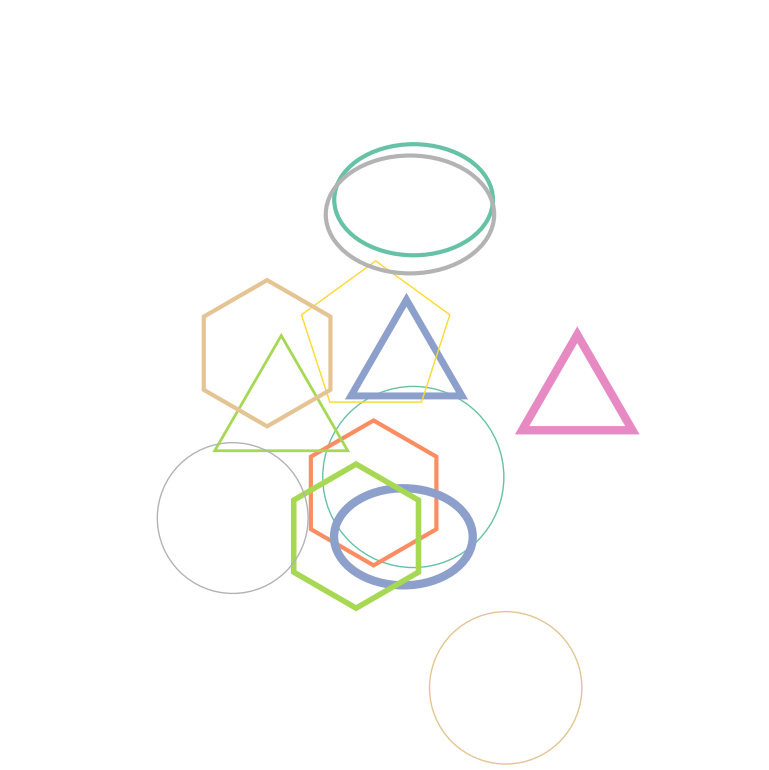[{"shape": "circle", "thickness": 0.5, "radius": 0.59, "center": [0.537, 0.381]}, {"shape": "oval", "thickness": 1.5, "radius": 0.52, "center": [0.537, 0.741]}, {"shape": "hexagon", "thickness": 1.5, "radius": 0.47, "center": [0.485, 0.36]}, {"shape": "oval", "thickness": 3, "radius": 0.45, "center": [0.524, 0.303]}, {"shape": "triangle", "thickness": 2.5, "radius": 0.42, "center": [0.528, 0.527]}, {"shape": "triangle", "thickness": 3, "radius": 0.41, "center": [0.75, 0.483]}, {"shape": "triangle", "thickness": 1, "radius": 0.5, "center": [0.365, 0.464]}, {"shape": "hexagon", "thickness": 2, "radius": 0.47, "center": [0.462, 0.304]}, {"shape": "pentagon", "thickness": 0.5, "radius": 0.51, "center": [0.488, 0.56]}, {"shape": "hexagon", "thickness": 1.5, "radius": 0.47, "center": [0.347, 0.541]}, {"shape": "circle", "thickness": 0.5, "radius": 0.49, "center": [0.657, 0.107]}, {"shape": "oval", "thickness": 1.5, "radius": 0.55, "center": [0.532, 0.721]}, {"shape": "circle", "thickness": 0.5, "radius": 0.49, "center": [0.302, 0.327]}]